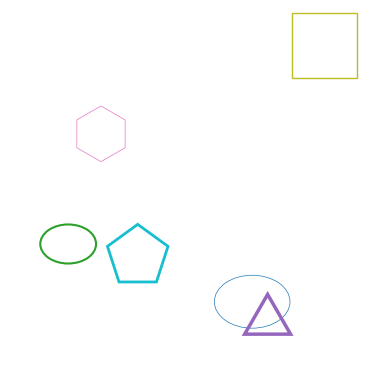[{"shape": "oval", "thickness": 0.5, "radius": 0.49, "center": [0.655, 0.216]}, {"shape": "oval", "thickness": 1.5, "radius": 0.36, "center": [0.177, 0.366]}, {"shape": "triangle", "thickness": 2.5, "radius": 0.34, "center": [0.695, 0.166]}, {"shape": "hexagon", "thickness": 0.5, "radius": 0.36, "center": [0.262, 0.652]}, {"shape": "square", "thickness": 1, "radius": 0.43, "center": [0.843, 0.882]}, {"shape": "pentagon", "thickness": 2, "radius": 0.41, "center": [0.358, 0.335]}]